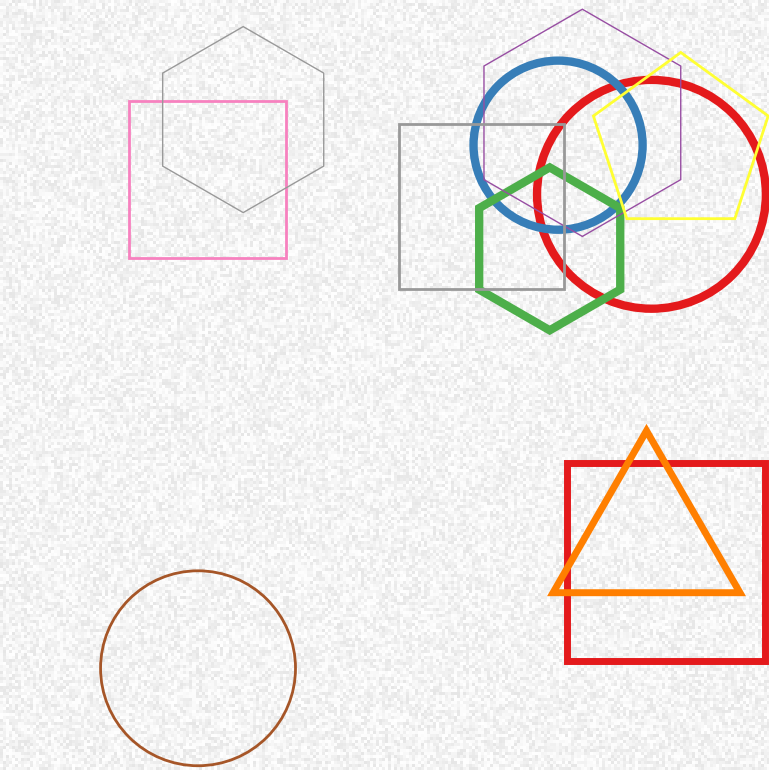[{"shape": "circle", "thickness": 3, "radius": 0.74, "center": [0.846, 0.748]}, {"shape": "square", "thickness": 2.5, "radius": 0.64, "center": [0.865, 0.271]}, {"shape": "circle", "thickness": 3, "radius": 0.55, "center": [0.725, 0.811]}, {"shape": "hexagon", "thickness": 3, "radius": 0.53, "center": [0.714, 0.677]}, {"shape": "hexagon", "thickness": 0.5, "radius": 0.74, "center": [0.756, 0.84]}, {"shape": "triangle", "thickness": 2.5, "radius": 0.7, "center": [0.84, 0.3]}, {"shape": "pentagon", "thickness": 1, "radius": 0.6, "center": [0.884, 0.813]}, {"shape": "circle", "thickness": 1, "radius": 0.63, "center": [0.257, 0.132]}, {"shape": "square", "thickness": 1, "radius": 0.51, "center": [0.27, 0.767]}, {"shape": "hexagon", "thickness": 0.5, "radius": 0.6, "center": [0.316, 0.845]}, {"shape": "square", "thickness": 1, "radius": 0.54, "center": [0.626, 0.732]}]